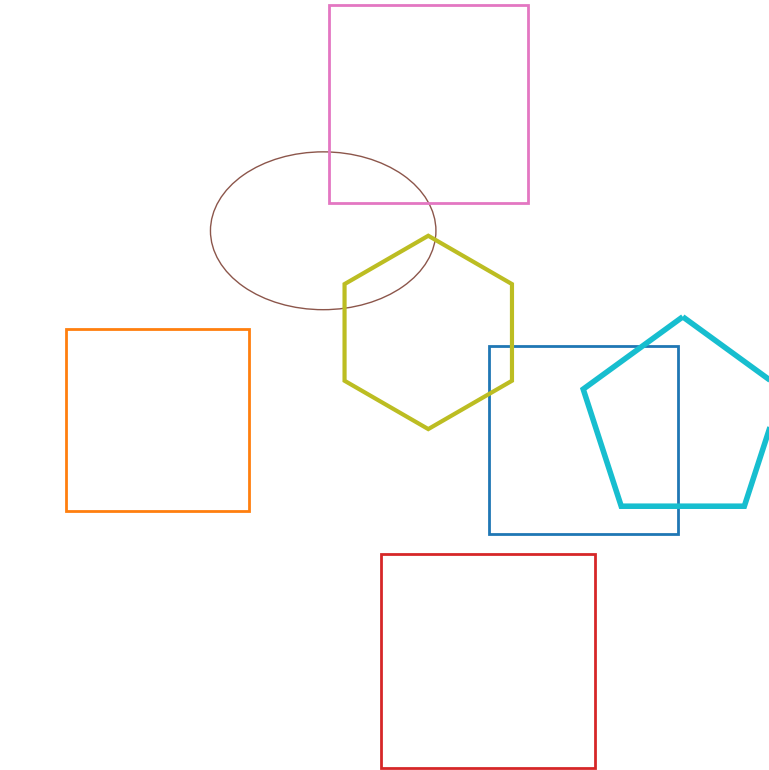[{"shape": "square", "thickness": 1, "radius": 0.61, "center": [0.758, 0.429]}, {"shape": "square", "thickness": 1, "radius": 0.59, "center": [0.205, 0.455]}, {"shape": "square", "thickness": 1, "radius": 0.7, "center": [0.634, 0.142]}, {"shape": "oval", "thickness": 0.5, "radius": 0.73, "center": [0.42, 0.7]}, {"shape": "square", "thickness": 1, "radius": 0.64, "center": [0.557, 0.865]}, {"shape": "hexagon", "thickness": 1.5, "radius": 0.63, "center": [0.556, 0.568]}, {"shape": "pentagon", "thickness": 2, "radius": 0.68, "center": [0.887, 0.453]}]